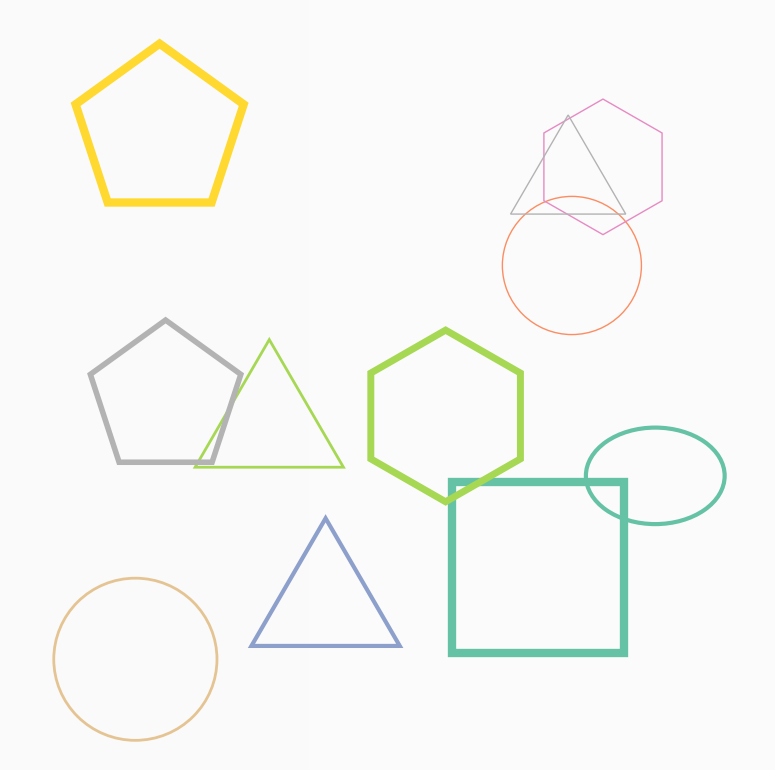[{"shape": "square", "thickness": 3, "radius": 0.55, "center": [0.695, 0.263]}, {"shape": "oval", "thickness": 1.5, "radius": 0.45, "center": [0.846, 0.382]}, {"shape": "circle", "thickness": 0.5, "radius": 0.45, "center": [0.738, 0.655]}, {"shape": "triangle", "thickness": 1.5, "radius": 0.55, "center": [0.42, 0.216]}, {"shape": "hexagon", "thickness": 0.5, "radius": 0.44, "center": [0.778, 0.783]}, {"shape": "triangle", "thickness": 1, "radius": 0.55, "center": [0.347, 0.448]}, {"shape": "hexagon", "thickness": 2.5, "radius": 0.56, "center": [0.575, 0.46]}, {"shape": "pentagon", "thickness": 3, "radius": 0.57, "center": [0.206, 0.829]}, {"shape": "circle", "thickness": 1, "radius": 0.53, "center": [0.175, 0.144]}, {"shape": "pentagon", "thickness": 2, "radius": 0.51, "center": [0.214, 0.482]}, {"shape": "triangle", "thickness": 0.5, "radius": 0.43, "center": [0.733, 0.765]}]